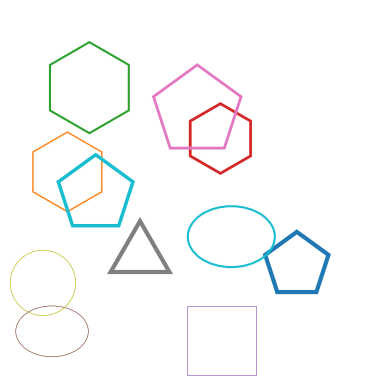[{"shape": "pentagon", "thickness": 3, "radius": 0.43, "center": [0.771, 0.311]}, {"shape": "hexagon", "thickness": 1, "radius": 0.52, "center": [0.175, 0.554]}, {"shape": "hexagon", "thickness": 1.5, "radius": 0.59, "center": [0.232, 0.772]}, {"shape": "hexagon", "thickness": 2, "radius": 0.45, "center": [0.572, 0.64]}, {"shape": "square", "thickness": 0.5, "radius": 0.45, "center": [0.576, 0.116]}, {"shape": "oval", "thickness": 0.5, "radius": 0.47, "center": [0.135, 0.139]}, {"shape": "pentagon", "thickness": 2, "radius": 0.6, "center": [0.512, 0.712]}, {"shape": "triangle", "thickness": 3, "radius": 0.44, "center": [0.364, 0.338]}, {"shape": "circle", "thickness": 0.5, "radius": 0.42, "center": [0.112, 0.265]}, {"shape": "oval", "thickness": 1.5, "radius": 0.57, "center": [0.601, 0.385]}, {"shape": "pentagon", "thickness": 2.5, "radius": 0.51, "center": [0.248, 0.496]}]